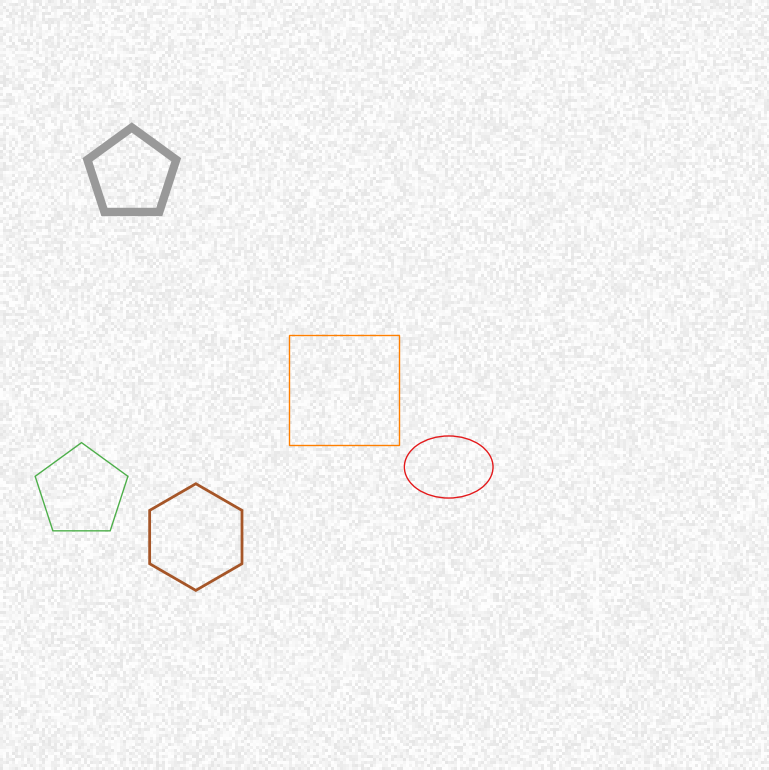[{"shape": "oval", "thickness": 0.5, "radius": 0.29, "center": [0.583, 0.393]}, {"shape": "pentagon", "thickness": 0.5, "radius": 0.32, "center": [0.106, 0.362]}, {"shape": "square", "thickness": 0.5, "radius": 0.36, "center": [0.447, 0.493]}, {"shape": "hexagon", "thickness": 1, "radius": 0.35, "center": [0.254, 0.303]}, {"shape": "pentagon", "thickness": 3, "radius": 0.3, "center": [0.171, 0.774]}]